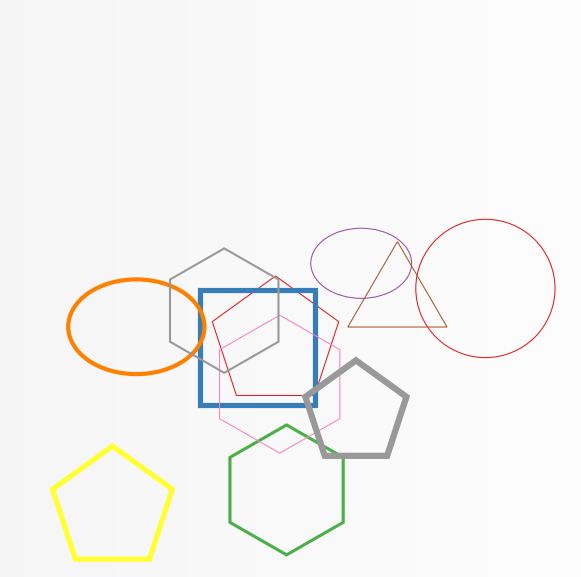[{"shape": "pentagon", "thickness": 0.5, "radius": 0.57, "center": [0.474, 0.407]}, {"shape": "circle", "thickness": 0.5, "radius": 0.6, "center": [0.835, 0.5]}, {"shape": "square", "thickness": 2.5, "radius": 0.5, "center": [0.443, 0.397]}, {"shape": "hexagon", "thickness": 1.5, "radius": 0.56, "center": [0.493, 0.151]}, {"shape": "oval", "thickness": 0.5, "radius": 0.43, "center": [0.621, 0.543]}, {"shape": "oval", "thickness": 2, "radius": 0.59, "center": [0.235, 0.433]}, {"shape": "pentagon", "thickness": 2.5, "radius": 0.54, "center": [0.193, 0.118]}, {"shape": "triangle", "thickness": 0.5, "radius": 0.49, "center": [0.684, 0.482]}, {"shape": "hexagon", "thickness": 0.5, "radius": 0.6, "center": [0.481, 0.334]}, {"shape": "pentagon", "thickness": 3, "radius": 0.46, "center": [0.612, 0.284]}, {"shape": "hexagon", "thickness": 1, "radius": 0.54, "center": [0.386, 0.461]}]